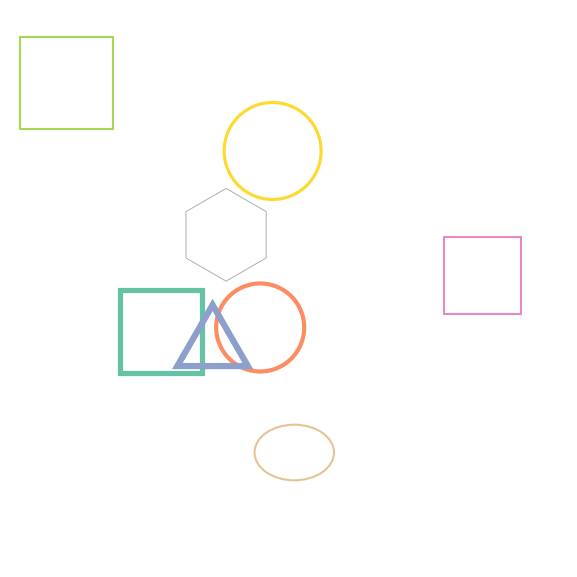[{"shape": "square", "thickness": 2.5, "radius": 0.36, "center": [0.279, 0.425]}, {"shape": "circle", "thickness": 2, "radius": 0.38, "center": [0.451, 0.432]}, {"shape": "triangle", "thickness": 3, "radius": 0.35, "center": [0.368, 0.401]}, {"shape": "square", "thickness": 1, "radius": 0.33, "center": [0.835, 0.522]}, {"shape": "square", "thickness": 1, "radius": 0.4, "center": [0.115, 0.856]}, {"shape": "circle", "thickness": 1.5, "radius": 0.42, "center": [0.472, 0.738]}, {"shape": "oval", "thickness": 1, "radius": 0.34, "center": [0.51, 0.216]}, {"shape": "hexagon", "thickness": 0.5, "radius": 0.4, "center": [0.391, 0.593]}]